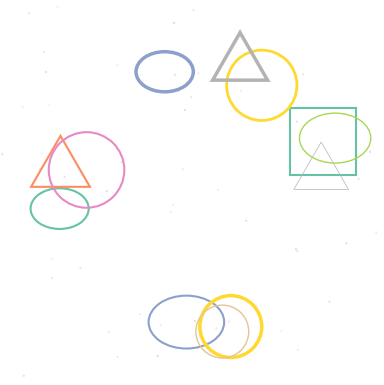[{"shape": "oval", "thickness": 1.5, "radius": 0.38, "center": [0.155, 0.458]}, {"shape": "square", "thickness": 1.5, "radius": 0.43, "center": [0.839, 0.633]}, {"shape": "triangle", "thickness": 1.5, "radius": 0.44, "center": [0.157, 0.559]}, {"shape": "oval", "thickness": 1.5, "radius": 0.49, "center": [0.484, 0.163]}, {"shape": "oval", "thickness": 2.5, "radius": 0.37, "center": [0.428, 0.814]}, {"shape": "circle", "thickness": 1.5, "radius": 0.49, "center": [0.225, 0.559]}, {"shape": "oval", "thickness": 1, "radius": 0.46, "center": [0.87, 0.641]}, {"shape": "circle", "thickness": 2.5, "radius": 0.4, "center": [0.6, 0.152]}, {"shape": "circle", "thickness": 2, "radius": 0.46, "center": [0.68, 0.778]}, {"shape": "circle", "thickness": 1, "radius": 0.34, "center": [0.577, 0.139]}, {"shape": "triangle", "thickness": 2.5, "radius": 0.41, "center": [0.624, 0.833]}, {"shape": "triangle", "thickness": 0.5, "radius": 0.41, "center": [0.834, 0.549]}]